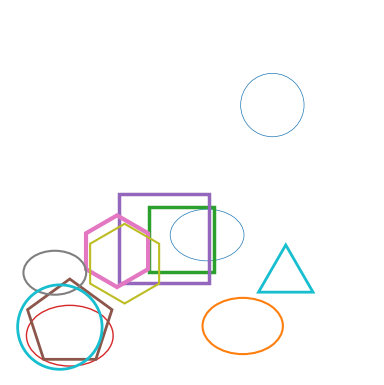[{"shape": "oval", "thickness": 0.5, "radius": 0.48, "center": [0.538, 0.39]}, {"shape": "circle", "thickness": 0.5, "radius": 0.41, "center": [0.707, 0.727]}, {"shape": "oval", "thickness": 1.5, "radius": 0.52, "center": [0.63, 0.153]}, {"shape": "square", "thickness": 2.5, "radius": 0.42, "center": [0.471, 0.379]}, {"shape": "oval", "thickness": 1, "radius": 0.56, "center": [0.181, 0.128]}, {"shape": "square", "thickness": 2.5, "radius": 0.58, "center": [0.426, 0.38]}, {"shape": "pentagon", "thickness": 2, "radius": 0.58, "center": [0.181, 0.16]}, {"shape": "hexagon", "thickness": 3, "radius": 0.47, "center": [0.304, 0.347]}, {"shape": "oval", "thickness": 1.5, "radius": 0.41, "center": [0.142, 0.292]}, {"shape": "hexagon", "thickness": 1.5, "radius": 0.52, "center": [0.324, 0.315]}, {"shape": "triangle", "thickness": 2, "radius": 0.41, "center": [0.742, 0.282]}, {"shape": "circle", "thickness": 2, "radius": 0.55, "center": [0.155, 0.15]}]